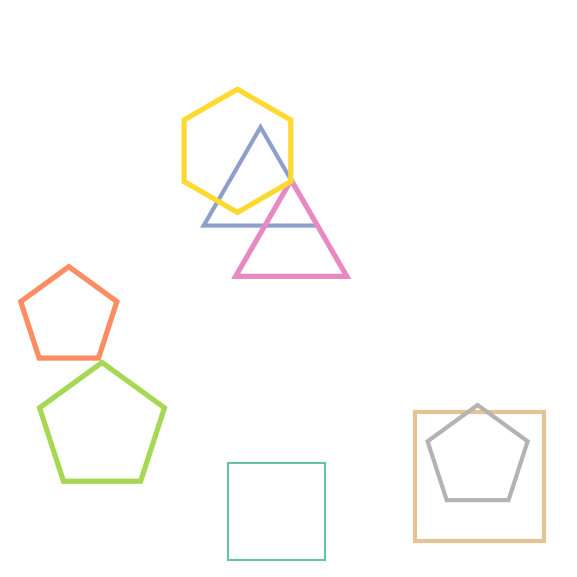[{"shape": "square", "thickness": 1, "radius": 0.42, "center": [0.479, 0.113]}, {"shape": "pentagon", "thickness": 2.5, "radius": 0.44, "center": [0.119, 0.45]}, {"shape": "triangle", "thickness": 2, "radius": 0.57, "center": [0.451, 0.665]}, {"shape": "triangle", "thickness": 2.5, "radius": 0.56, "center": [0.504, 0.576]}, {"shape": "pentagon", "thickness": 2.5, "radius": 0.57, "center": [0.177, 0.258]}, {"shape": "hexagon", "thickness": 2.5, "radius": 0.53, "center": [0.411, 0.738]}, {"shape": "square", "thickness": 2, "radius": 0.56, "center": [0.83, 0.174]}, {"shape": "pentagon", "thickness": 2, "radius": 0.46, "center": [0.827, 0.207]}]